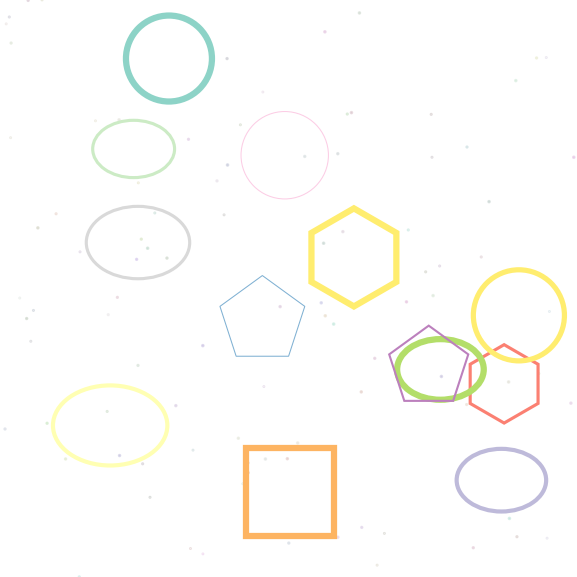[{"shape": "circle", "thickness": 3, "radius": 0.37, "center": [0.293, 0.898]}, {"shape": "oval", "thickness": 2, "radius": 0.5, "center": [0.191, 0.262]}, {"shape": "oval", "thickness": 2, "radius": 0.39, "center": [0.868, 0.168]}, {"shape": "hexagon", "thickness": 1.5, "radius": 0.34, "center": [0.873, 0.334]}, {"shape": "pentagon", "thickness": 0.5, "radius": 0.39, "center": [0.454, 0.445]}, {"shape": "square", "thickness": 3, "radius": 0.38, "center": [0.502, 0.147]}, {"shape": "oval", "thickness": 3, "radius": 0.37, "center": [0.763, 0.359]}, {"shape": "circle", "thickness": 0.5, "radius": 0.38, "center": [0.493, 0.73]}, {"shape": "oval", "thickness": 1.5, "radius": 0.45, "center": [0.239, 0.579]}, {"shape": "pentagon", "thickness": 1, "radius": 0.36, "center": [0.742, 0.363]}, {"shape": "oval", "thickness": 1.5, "radius": 0.35, "center": [0.231, 0.741]}, {"shape": "circle", "thickness": 2.5, "radius": 0.39, "center": [0.899, 0.453]}, {"shape": "hexagon", "thickness": 3, "radius": 0.42, "center": [0.613, 0.553]}]